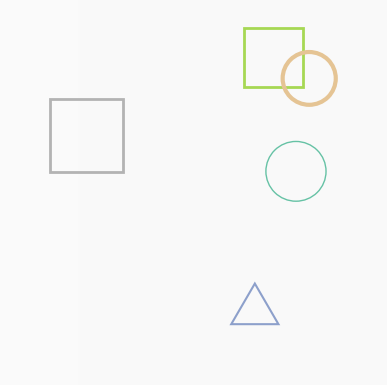[{"shape": "circle", "thickness": 1, "radius": 0.39, "center": [0.764, 0.555]}, {"shape": "triangle", "thickness": 1.5, "radius": 0.35, "center": [0.658, 0.193]}, {"shape": "square", "thickness": 2, "radius": 0.38, "center": [0.705, 0.851]}, {"shape": "circle", "thickness": 3, "radius": 0.34, "center": [0.798, 0.796]}, {"shape": "square", "thickness": 2, "radius": 0.48, "center": [0.223, 0.648]}]